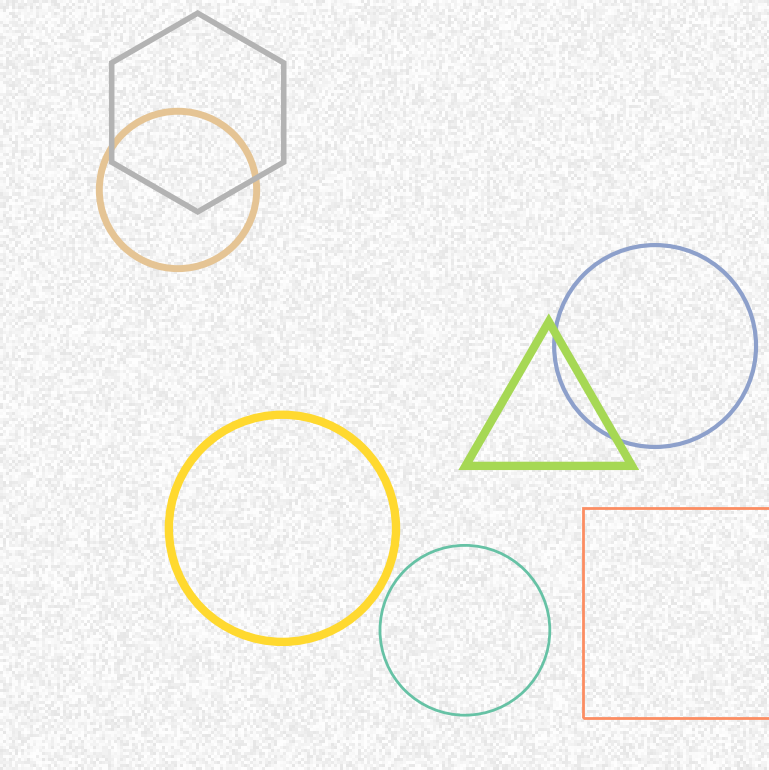[{"shape": "circle", "thickness": 1, "radius": 0.55, "center": [0.604, 0.181]}, {"shape": "square", "thickness": 1, "radius": 0.68, "center": [0.893, 0.204]}, {"shape": "circle", "thickness": 1.5, "radius": 0.66, "center": [0.851, 0.551]}, {"shape": "triangle", "thickness": 3, "radius": 0.62, "center": [0.713, 0.457]}, {"shape": "circle", "thickness": 3, "radius": 0.74, "center": [0.367, 0.314]}, {"shape": "circle", "thickness": 2.5, "radius": 0.51, "center": [0.231, 0.753]}, {"shape": "hexagon", "thickness": 2, "radius": 0.64, "center": [0.257, 0.854]}]